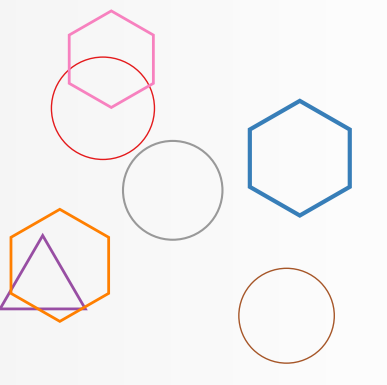[{"shape": "circle", "thickness": 1, "radius": 0.66, "center": [0.266, 0.719]}, {"shape": "hexagon", "thickness": 3, "radius": 0.74, "center": [0.774, 0.589]}, {"shape": "triangle", "thickness": 2, "radius": 0.64, "center": [0.11, 0.261]}, {"shape": "hexagon", "thickness": 2, "radius": 0.73, "center": [0.154, 0.311]}, {"shape": "circle", "thickness": 1, "radius": 0.62, "center": [0.74, 0.18]}, {"shape": "hexagon", "thickness": 2, "radius": 0.63, "center": [0.287, 0.846]}, {"shape": "circle", "thickness": 1.5, "radius": 0.64, "center": [0.446, 0.506]}]